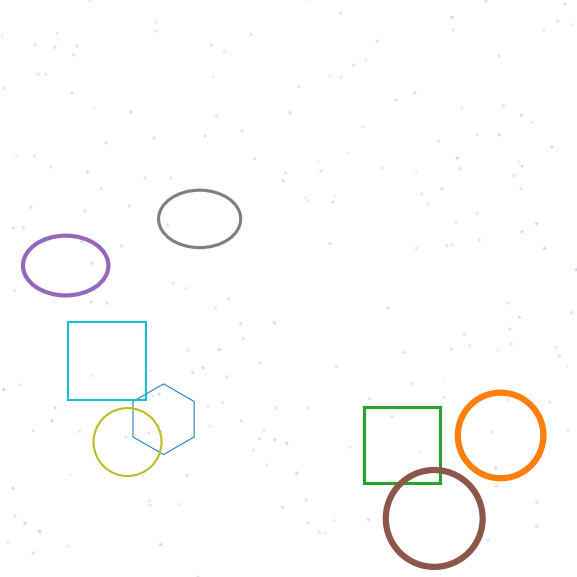[{"shape": "hexagon", "thickness": 0.5, "radius": 0.31, "center": [0.283, 0.273]}, {"shape": "circle", "thickness": 3, "radius": 0.37, "center": [0.867, 0.245]}, {"shape": "square", "thickness": 1.5, "radius": 0.33, "center": [0.696, 0.229]}, {"shape": "oval", "thickness": 2, "radius": 0.37, "center": [0.114, 0.539]}, {"shape": "circle", "thickness": 3, "radius": 0.42, "center": [0.752, 0.101]}, {"shape": "oval", "thickness": 1.5, "radius": 0.36, "center": [0.346, 0.62]}, {"shape": "circle", "thickness": 1, "radius": 0.29, "center": [0.221, 0.234]}, {"shape": "square", "thickness": 1, "radius": 0.34, "center": [0.185, 0.374]}]